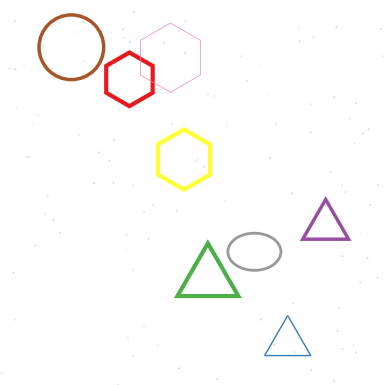[{"shape": "hexagon", "thickness": 3, "radius": 0.35, "center": [0.336, 0.794]}, {"shape": "triangle", "thickness": 1, "radius": 0.35, "center": [0.747, 0.111]}, {"shape": "triangle", "thickness": 3, "radius": 0.46, "center": [0.54, 0.277]}, {"shape": "triangle", "thickness": 2.5, "radius": 0.34, "center": [0.846, 0.413]}, {"shape": "hexagon", "thickness": 3, "radius": 0.39, "center": [0.478, 0.586]}, {"shape": "circle", "thickness": 2.5, "radius": 0.42, "center": [0.185, 0.877]}, {"shape": "hexagon", "thickness": 0.5, "radius": 0.45, "center": [0.443, 0.85]}, {"shape": "oval", "thickness": 2, "radius": 0.34, "center": [0.661, 0.346]}]